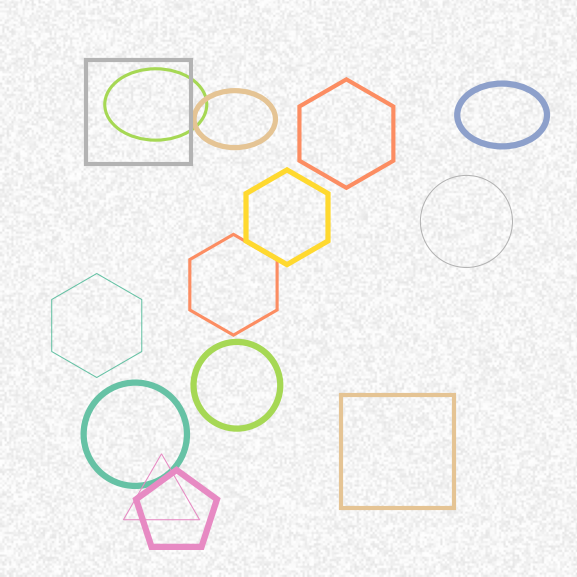[{"shape": "circle", "thickness": 3, "radius": 0.45, "center": [0.234, 0.247]}, {"shape": "hexagon", "thickness": 0.5, "radius": 0.45, "center": [0.168, 0.435]}, {"shape": "hexagon", "thickness": 1.5, "radius": 0.44, "center": [0.404, 0.506]}, {"shape": "hexagon", "thickness": 2, "radius": 0.47, "center": [0.6, 0.768]}, {"shape": "oval", "thickness": 3, "radius": 0.39, "center": [0.869, 0.8]}, {"shape": "pentagon", "thickness": 3, "radius": 0.37, "center": [0.306, 0.112]}, {"shape": "triangle", "thickness": 0.5, "radius": 0.38, "center": [0.28, 0.137]}, {"shape": "circle", "thickness": 3, "radius": 0.38, "center": [0.41, 0.332]}, {"shape": "oval", "thickness": 1.5, "radius": 0.44, "center": [0.27, 0.818]}, {"shape": "hexagon", "thickness": 2.5, "radius": 0.41, "center": [0.497, 0.623]}, {"shape": "square", "thickness": 2, "radius": 0.49, "center": [0.688, 0.217]}, {"shape": "oval", "thickness": 2.5, "radius": 0.35, "center": [0.407, 0.793]}, {"shape": "square", "thickness": 2, "radius": 0.45, "center": [0.24, 0.805]}, {"shape": "circle", "thickness": 0.5, "radius": 0.4, "center": [0.808, 0.616]}]